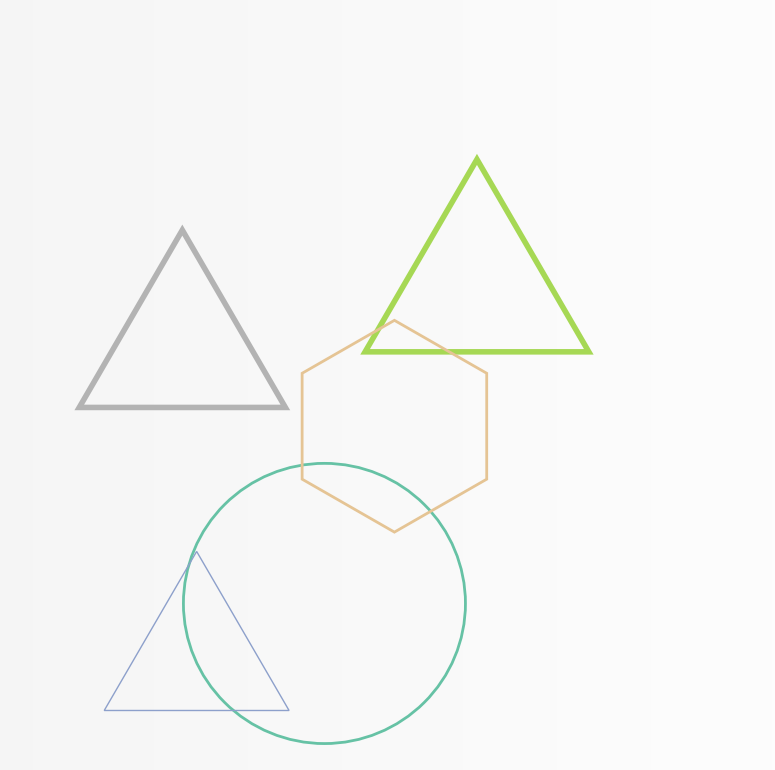[{"shape": "circle", "thickness": 1, "radius": 0.91, "center": [0.419, 0.216]}, {"shape": "triangle", "thickness": 0.5, "radius": 0.69, "center": [0.254, 0.146]}, {"shape": "triangle", "thickness": 2, "radius": 0.83, "center": [0.615, 0.626]}, {"shape": "hexagon", "thickness": 1, "radius": 0.69, "center": [0.509, 0.446]}, {"shape": "triangle", "thickness": 2, "radius": 0.77, "center": [0.235, 0.548]}]